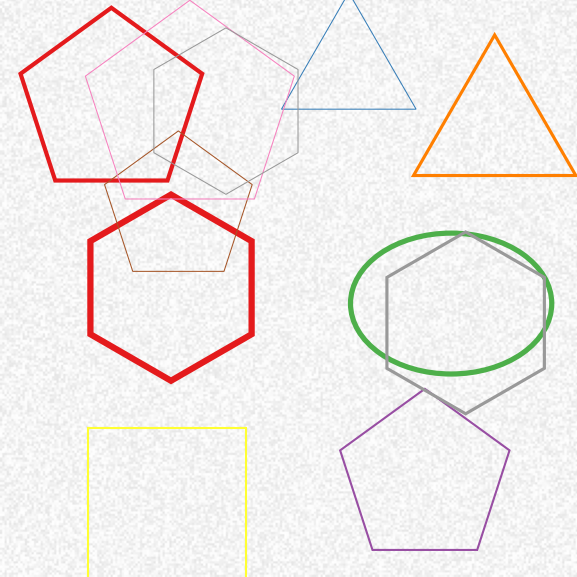[{"shape": "pentagon", "thickness": 2, "radius": 0.83, "center": [0.193, 0.82]}, {"shape": "hexagon", "thickness": 3, "radius": 0.81, "center": [0.296, 0.501]}, {"shape": "triangle", "thickness": 0.5, "radius": 0.67, "center": [0.604, 0.877]}, {"shape": "oval", "thickness": 2.5, "radius": 0.87, "center": [0.781, 0.473]}, {"shape": "pentagon", "thickness": 1, "radius": 0.77, "center": [0.736, 0.172]}, {"shape": "triangle", "thickness": 1.5, "radius": 0.81, "center": [0.857, 0.776]}, {"shape": "square", "thickness": 1, "radius": 0.68, "center": [0.289, 0.121]}, {"shape": "pentagon", "thickness": 0.5, "radius": 0.67, "center": [0.309, 0.638]}, {"shape": "pentagon", "thickness": 0.5, "radius": 0.95, "center": [0.329, 0.808]}, {"shape": "hexagon", "thickness": 1.5, "radius": 0.79, "center": [0.806, 0.44]}, {"shape": "hexagon", "thickness": 0.5, "radius": 0.72, "center": [0.391, 0.807]}]